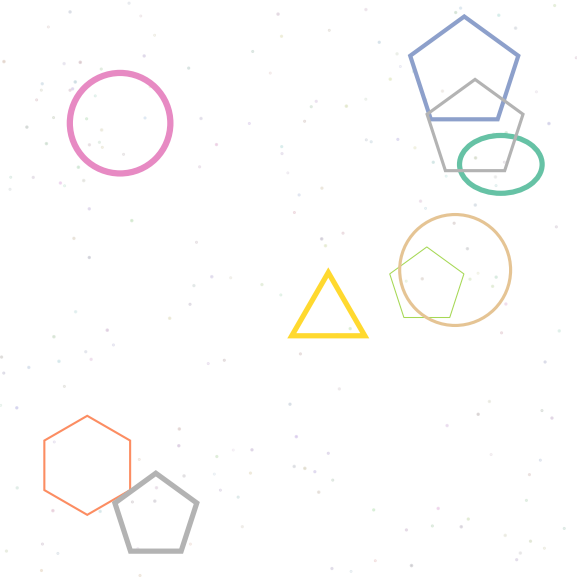[{"shape": "oval", "thickness": 2.5, "radius": 0.36, "center": [0.867, 0.714]}, {"shape": "hexagon", "thickness": 1, "radius": 0.43, "center": [0.151, 0.193]}, {"shape": "pentagon", "thickness": 2, "radius": 0.49, "center": [0.804, 0.872]}, {"shape": "circle", "thickness": 3, "radius": 0.44, "center": [0.208, 0.786]}, {"shape": "pentagon", "thickness": 0.5, "radius": 0.34, "center": [0.739, 0.504]}, {"shape": "triangle", "thickness": 2.5, "radius": 0.36, "center": [0.568, 0.454]}, {"shape": "circle", "thickness": 1.5, "radius": 0.48, "center": [0.788, 0.532]}, {"shape": "pentagon", "thickness": 1.5, "radius": 0.44, "center": [0.823, 0.774]}, {"shape": "pentagon", "thickness": 2.5, "radius": 0.37, "center": [0.27, 0.105]}]